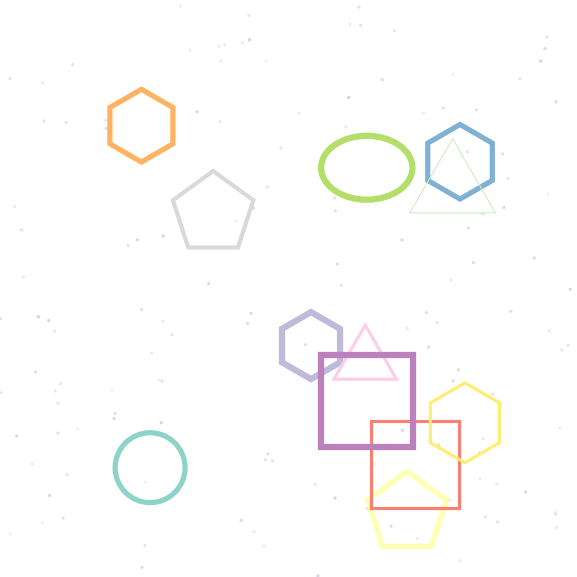[{"shape": "circle", "thickness": 2.5, "radius": 0.3, "center": [0.26, 0.189]}, {"shape": "pentagon", "thickness": 2.5, "radius": 0.36, "center": [0.705, 0.111]}, {"shape": "hexagon", "thickness": 3, "radius": 0.29, "center": [0.539, 0.401]}, {"shape": "square", "thickness": 1.5, "radius": 0.38, "center": [0.718, 0.195]}, {"shape": "hexagon", "thickness": 2.5, "radius": 0.32, "center": [0.797, 0.719]}, {"shape": "hexagon", "thickness": 2.5, "radius": 0.31, "center": [0.245, 0.782]}, {"shape": "oval", "thickness": 3, "radius": 0.4, "center": [0.635, 0.709]}, {"shape": "triangle", "thickness": 1.5, "radius": 0.31, "center": [0.632, 0.374]}, {"shape": "pentagon", "thickness": 2, "radius": 0.37, "center": [0.369, 0.63]}, {"shape": "square", "thickness": 3, "radius": 0.4, "center": [0.636, 0.305]}, {"shape": "triangle", "thickness": 0.5, "radius": 0.43, "center": [0.784, 0.673]}, {"shape": "hexagon", "thickness": 1.5, "radius": 0.35, "center": [0.805, 0.267]}]